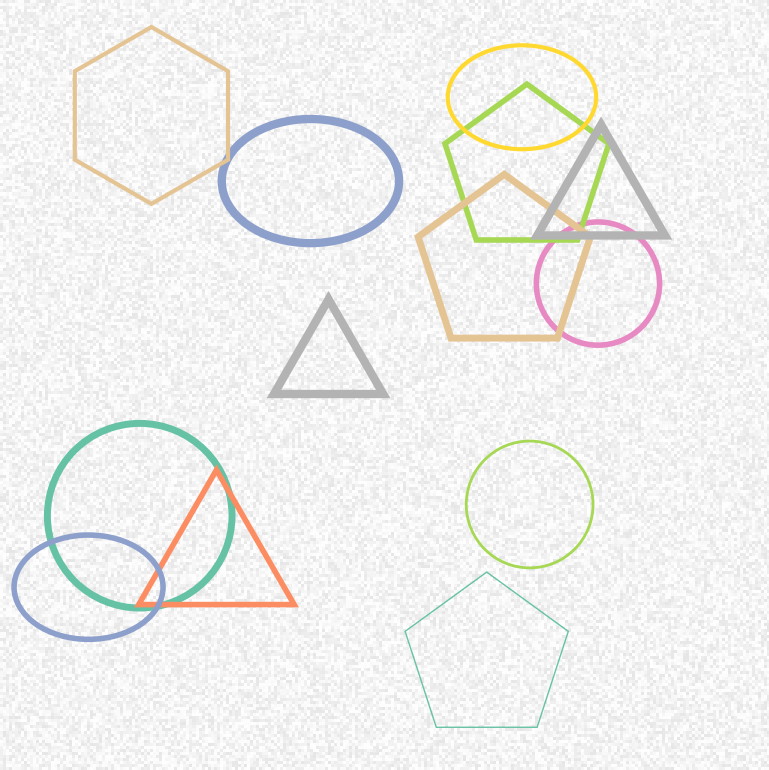[{"shape": "circle", "thickness": 2.5, "radius": 0.6, "center": [0.181, 0.33]}, {"shape": "pentagon", "thickness": 0.5, "radius": 0.56, "center": [0.632, 0.146]}, {"shape": "triangle", "thickness": 2, "radius": 0.58, "center": [0.281, 0.273]}, {"shape": "oval", "thickness": 3, "radius": 0.58, "center": [0.403, 0.765]}, {"shape": "oval", "thickness": 2, "radius": 0.48, "center": [0.115, 0.237]}, {"shape": "circle", "thickness": 2, "radius": 0.4, "center": [0.777, 0.632]}, {"shape": "pentagon", "thickness": 2, "radius": 0.56, "center": [0.684, 0.779]}, {"shape": "circle", "thickness": 1, "radius": 0.41, "center": [0.688, 0.345]}, {"shape": "oval", "thickness": 1.5, "radius": 0.48, "center": [0.678, 0.874]}, {"shape": "pentagon", "thickness": 2.5, "radius": 0.59, "center": [0.655, 0.656]}, {"shape": "hexagon", "thickness": 1.5, "radius": 0.57, "center": [0.197, 0.85]}, {"shape": "triangle", "thickness": 3, "radius": 0.41, "center": [0.427, 0.529]}, {"shape": "triangle", "thickness": 3, "radius": 0.48, "center": [0.781, 0.742]}]